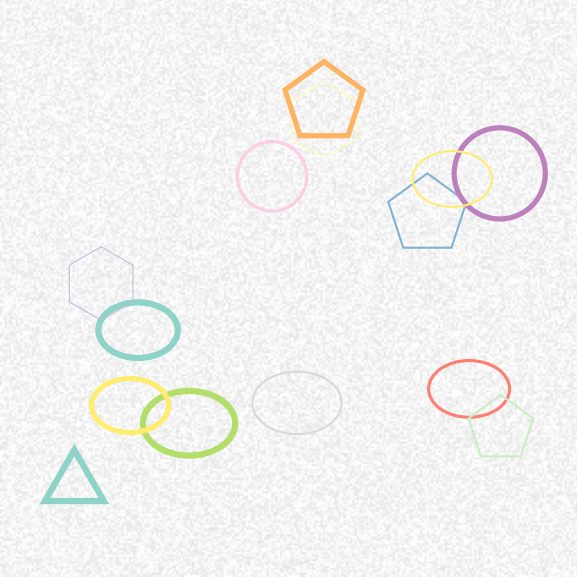[{"shape": "oval", "thickness": 3, "radius": 0.34, "center": [0.239, 0.427]}, {"shape": "triangle", "thickness": 3, "radius": 0.29, "center": [0.129, 0.161]}, {"shape": "hexagon", "thickness": 0.5, "radius": 0.33, "center": [0.561, 0.792]}, {"shape": "hexagon", "thickness": 0.5, "radius": 0.32, "center": [0.175, 0.508]}, {"shape": "oval", "thickness": 1.5, "radius": 0.35, "center": [0.812, 0.326]}, {"shape": "pentagon", "thickness": 1, "radius": 0.36, "center": [0.74, 0.628]}, {"shape": "pentagon", "thickness": 2.5, "radius": 0.35, "center": [0.561, 0.822]}, {"shape": "oval", "thickness": 3, "radius": 0.4, "center": [0.327, 0.266]}, {"shape": "circle", "thickness": 1.5, "radius": 0.3, "center": [0.471, 0.694]}, {"shape": "oval", "thickness": 1, "radius": 0.39, "center": [0.514, 0.302]}, {"shape": "circle", "thickness": 2.5, "radius": 0.39, "center": [0.865, 0.699]}, {"shape": "pentagon", "thickness": 1, "radius": 0.29, "center": [0.867, 0.256]}, {"shape": "oval", "thickness": 1, "radius": 0.34, "center": [0.783, 0.689]}, {"shape": "oval", "thickness": 2.5, "radius": 0.33, "center": [0.225, 0.297]}]